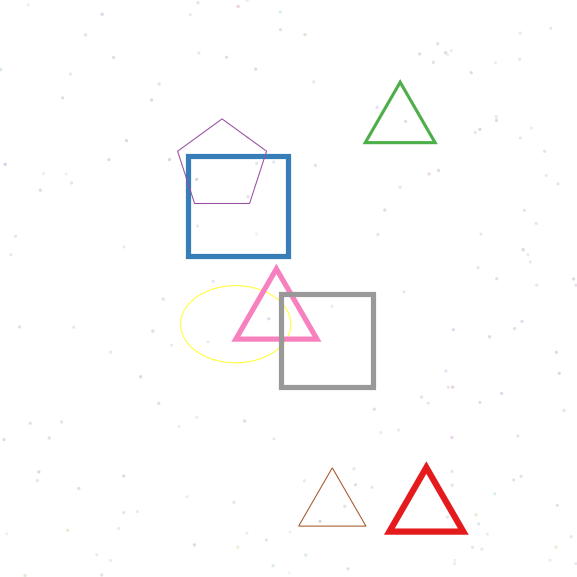[{"shape": "triangle", "thickness": 3, "radius": 0.37, "center": [0.738, 0.116]}, {"shape": "square", "thickness": 2.5, "radius": 0.43, "center": [0.412, 0.643]}, {"shape": "triangle", "thickness": 1.5, "radius": 0.35, "center": [0.693, 0.787]}, {"shape": "pentagon", "thickness": 0.5, "radius": 0.4, "center": [0.385, 0.712]}, {"shape": "oval", "thickness": 0.5, "radius": 0.48, "center": [0.408, 0.438]}, {"shape": "triangle", "thickness": 0.5, "radius": 0.34, "center": [0.575, 0.122]}, {"shape": "triangle", "thickness": 2.5, "radius": 0.41, "center": [0.479, 0.452]}, {"shape": "square", "thickness": 2.5, "radius": 0.4, "center": [0.566, 0.41]}]